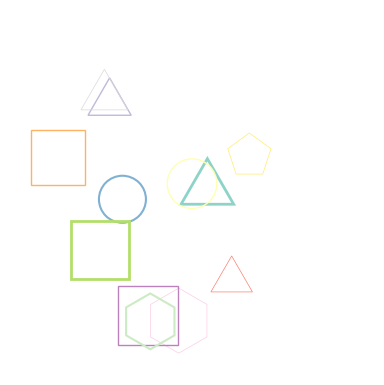[{"shape": "triangle", "thickness": 2, "radius": 0.39, "center": [0.539, 0.509]}, {"shape": "circle", "thickness": 1, "radius": 0.32, "center": [0.499, 0.523]}, {"shape": "triangle", "thickness": 1, "radius": 0.32, "center": [0.285, 0.733]}, {"shape": "triangle", "thickness": 0.5, "radius": 0.31, "center": [0.602, 0.273]}, {"shape": "circle", "thickness": 1.5, "radius": 0.31, "center": [0.318, 0.482]}, {"shape": "square", "thickness": 1, "radius": 0.36, "center": [0.15, 0.591]}, {"shape": "square", "thickness": 2, "radius": 0.38, "center": [0.259, 0.351]}, {"shape": "hexagon", "thickness": 0.5, "radius": 0.42, "center": [0.464, 0.167]}, {"shape": "triangle", "thickness": 0.5, "radius": 0.35, "center": [0.271, 0.75]}, {"shape": "square", "thickness": 1, "radius": 0.39, "center": [0.385, 0.181]}, {"shape": "hexagon", "thickness": 1.5, "radius": 0.36, "center": [0.39, 0.165]}, {"shape": "pentagon", "thickness": 0.5, "radius": 0.29, "center": [0.648, 0.596]}]